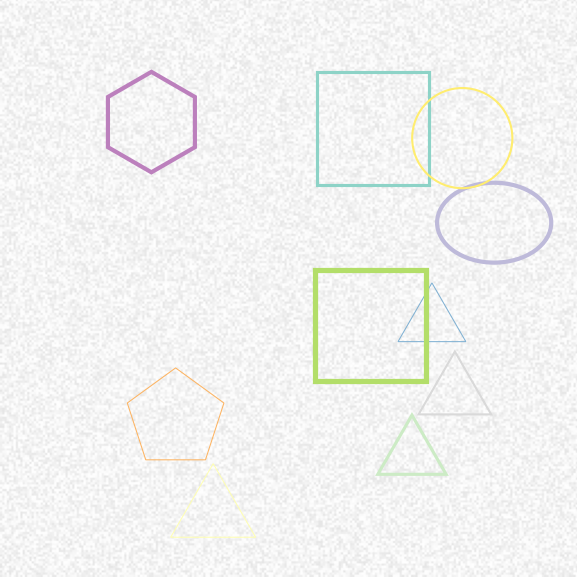[{"shape": "square", "thickness": 1.5, "radius": 0.49, "center": [0.647, 0.777]}, {"shape": "triangle", "thickness": 0.5, "radius": 0.42, "center": [0.369, 0.111]}, {"shape": "oval", "thickness": 2, "radius": 0.49, "center": [0.856, 0.614]}, {"shape": "triangle", "thickness": 0.5, "radius": 0.34, "center": [0.748, 0.441]}, {"shape": "pentagon", "thickness": 0.5, "radius": 0.44, "center": [0.304, 0.274]}, {"shape": "square", "thickness": 2.5, "radius": 0.48, "center": [0.642, 0.435]}, {"shape": "triangle", "thickness": 1, "radius": 0.36, "center": [0.788, 0.318]}, {"shape": "hexagon", "thickness": 2, "radius": 0.43, "center": [0.262, 0.788]}, {"shape": "triangle", "thickness": 1.5, "radius": 0.34, "center": [0.713, 0.212]}, {"shape": "circle", "thickness": 1, "radius": 0.43, "center": [0.8, 0.76]}]